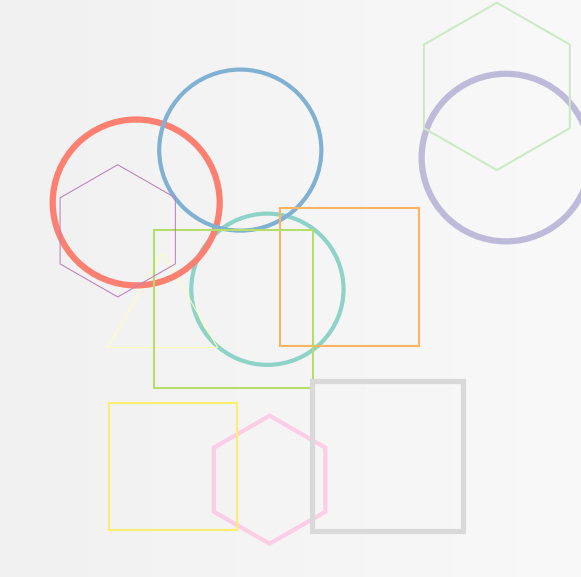[{"shape": "circle", "thickness": 2, "radius": 0.65, "center": [0.46, 0.498]}, {"shape": "triangle", "thickness": 0.5, "radius": 0.55, "center": [0.28, 0.452]}, {"shape": "circle", "thickness": 3, "radius": 0.73, "center": [0.87, 0.726]}, {"shape": "circle", "thickness": 3, "radius": 0.72, "center": [0.234, 0.649]}, {"shape": "circle", "thickness": 2, "radius": 0.7, "center": [0.413, 0.739]}, {"shape": "square", "thickness": 1, "radius": 0.6, "center": [0.601, 0.519]}, {"shape": "square", "thickness": 1, "radius": 0.68, "center": [0.401, 0.464]}, {"shape": "hexagon", "thickness": 2, "radius": 0.55, "center": [0.464, 0.168]}, {"shape": "square", "thickness": 2.5, "radius": 0.65, "center": [0.667, 0.209]}, {"shape": "hexagon", "thickness": 0.5, "radius": 0.57, "center": [0.203, 0.599]}, {"shape": "hexagon", "thickness": 1, "radius": 0.72, "center": [0.855, 0.85]}, {"shape": "square", "thickness": 1, "radius": 0.55, "center": [0.298, 0.191]}]